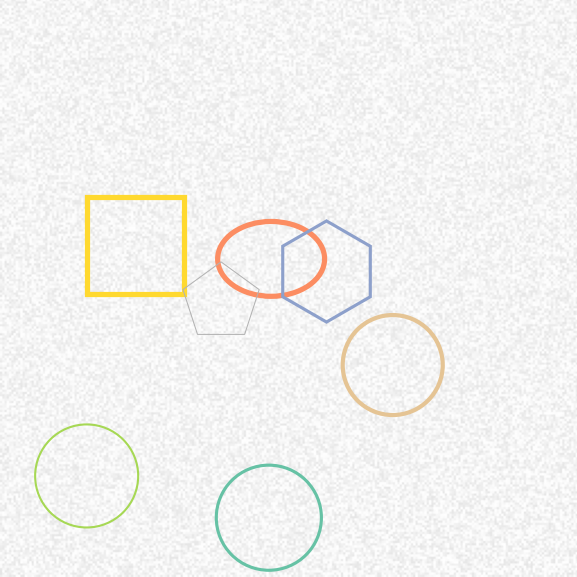[{"shape": "circle", "thickness": 1.5, "radius": 0.46, "center": [0.466, 0.103]}, {"shape": "oval", "thickness": 2.5, "radius": 0.46, "center": [0.469, 0.551]}, {"shape": "hexagon", "thickness": 1.5, "radius": 0.44, "center": [0.565, 0.529]}, {"shape": "circle", "thickness": 1, "radius": 0.45, "center": [0.15, 0.175]}, {"shape": "square", "thickness": 2.5, "radius": 0.42, "center": [0.235, 0.574]}, {"shape": "circle", "thickness": 2, "radius": 0.43, "center": [0.68, 0.367]}, {"shape": "pentagon", "thickness": 0.5, "radius": 0.35, "center": [0.383, 0.476]}]